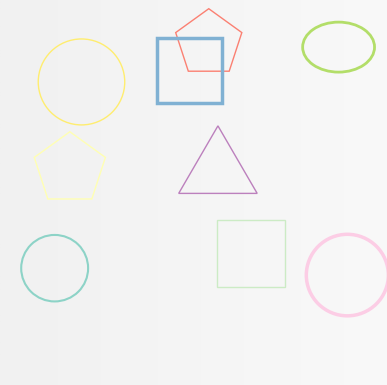[{"shape": "circle", "thickness": 1.5, "radius": 0.43, "center": [0.141, 0.303]}, {"shape": "pentagon", "thickness": 1, "radius": 0.48, "center": [0.18, 0.561]}, {"shape": "pentagon", "thickness": 1, "radius": 0.45, "center": [0.539, 0.888]}, {"shape": "square", "thickness": 2.5, "radius": 0.42, "center": [0.49, 0.817]}, {"shape": "oval", "thickness": 2, "radius": 0.46, "center": [0.874, 0.878]}, {"shape": "circle", "thickness": 2.5, "radius": 0.53, "center": [0.896, 0.286]}, {"shape": "triangle", "thickness": 1, "radius": 0.58, "center": [0.562, 0.556]}, {"shape": "square", "thickness": 1, "radius": 0.44, "center": [0.648, 0.341]}, {"shape": "circle", "thickness": 1, "radius": 0.56, "center": [0.21, 0.787]}]